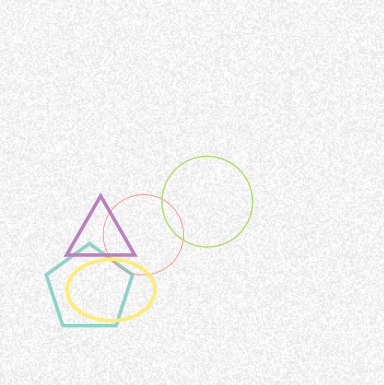[{"shape": "pentagon", "thickness": 2.5, "radius": 0.59, "center": [0.232, 0.25]}, {"shape": "circle", "thickness": 0.5, "radius": 0.52, "center": [0.372, 0.39]}, {"shape": "circle", "thickness": 1, "radius": 0.59, "center": [0.538, 0.476]}, {"shape": "triangle", "thickness": 2.5, "radius": 0.51, "center": [0.261, 0.389]}, {"shape": "oval", "thickness": 2.5, "radius": 0.57, "center": [0.288, 0.247]}]